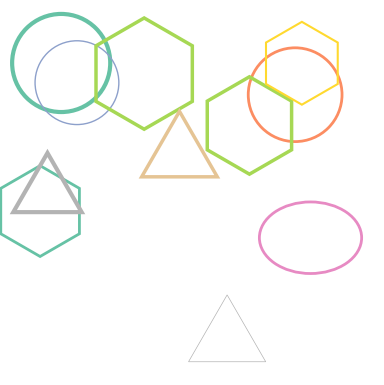[{"shape": "hexagon", "thickness": 2, "radius": 0.59, "center": [0.104, 0.452]}, {"shape": "circle", "thickness": 3, "radius": 0.64, "center": [0.159, 0.836]}, {"shape": "circle", "thickness": 2, "radius": 0.61, "center": [0.767, 0.754]}, {"shape": "circle", "thickness": 1, "radius": 0.54, "center": [0.2, 0.785]}, {"shape": "oval", "thickness": 2, "radius": 0.66, "center": [0.807, 0.383]}, {"shape": "hexagon", "thickness": 2.5, "radius": 0.72, "center": [0.374, 0.809]}, {"shape": "hexagon", "thickness": 2.5, "radius": 0.63, "center": [0.648, 0.674]}, {"shape": "hexagon", "thickness": 1.5, "radius": 0.54, "center": [0.784, 0.836]}, {"shape": "triangle", "thickness": 2.5, "radius": 0.57, "center": [0.466, 0.597]}, {"shape": "triangle", "thickness": 0.5, "radius": 0.58, "center": [0.59, 0.118]}, {"shape": "triangle", "thickness": 3, "radius": 0.51, "center": [0.123, 0.5]}]